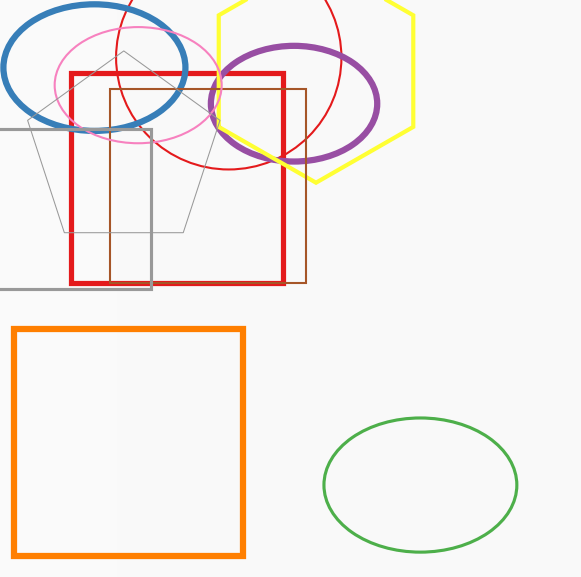[{"shape": "circle", "thickness": 1, "radius": 0.97, "center": [0.394, 0.9]}, {"shape": "square", "thickness": 2.5, "radius": 0.91, "center": [0.305, 0.691]}, {"shape": "oval", "thickness": 3, "radius": 0.78, "center": [0.162, 0.882]}, {"shape": "oval", "thickness": 1.5, "radius": 0.83, "center": [0.723, 0.159]}, {"shape": "oval", "thickness": 3, "radius": 0.72, "center": [0.506, 0.82]}, {"shape": "square", "thickness": 3, "radius": 0.99, "center": [0.221, 0.233]}, {"shape": "hexagon", "thickness": 2, "radius": 0.97, "center": [0.544, 0.876]}, {"shape": "square", "thickness": 1, "radius": 0.84, "center": [0.358, 0.677]}, {"shape": "oval", "thickness": 1, "radius": 0.72, "center": [0.238, 0.852]}, {"shape": "square", "thickness": 1.5, "radius": 0.69, "center": [0.122, 0.638]}, {"shape": "pentagon", "thickness": 0.5, "radius": 0.87, "center": [0.213, 0.737]}]